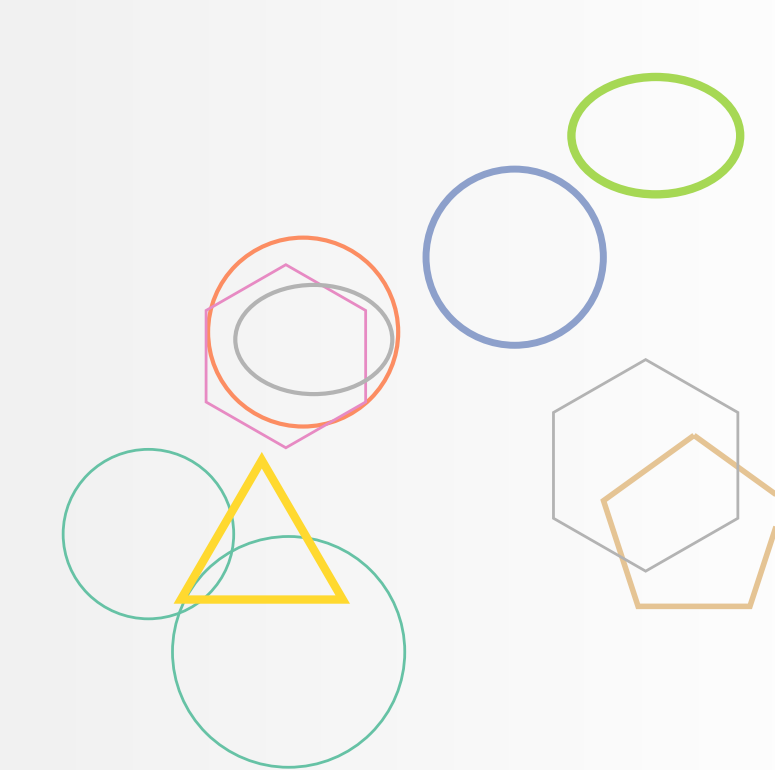[{"shape": "circle", "thickness": 1, "radius": 0.75, "center": [0.372, 0.153]}, {"shape": "circle", "thickness": 1, "radius": 0.55, "center": [0.192, 0.306]}, {"shape": "circle", "thickness": 1.5, "radius": 0.61, "center": [0.391, 0.569]}, {"shape": "circle", "thickness": 2.5, "radius": 0.57, "center": [0.664, 0.666]}, {"shape": "hexagon", "thickness": 1, "radius": 0.59, "center": [0.369, 0.537]}, {"shape": "oval", "thickness": 3, "radius": 0.54, "center": [0.846, 0.824]}, {"shape": "triangle", "thickness": 3, "radius": 0.6, "center": [0.338, 0.282]}, {"shape": "pentagon", "thickness": 2, "radius": 0.61, "center": [0.895, 0.312]}, {"shape": "oval", "thickness": 1.5, "radius": 0.51, "center": [0.405, 0.559]}, {"shape": "hexagon", "thickness": 1, "radius": 0.69, "center": [0.833, 0.396]}]